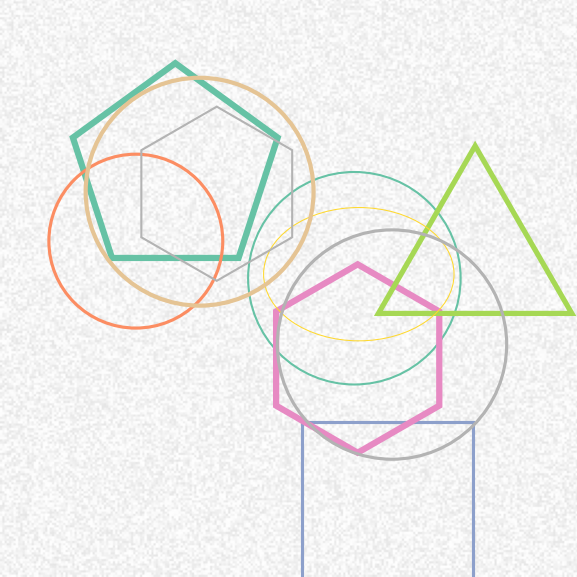[{"shape": "pentagon", "thickness": 3, "radius": 0.93, "center": [0.304, 0.703]}, {"shape": "circle", "thickness": 1, "radius": 0.92, "center": [0.614, 0.517]}, {"shape": "circle", "thickness": 1.5, "radius": 0.75, "center": [0.235, 0.582]}, {"shape": "square", "thickness": 1.5, "radius": 0.74, "center": [0.67, 0.12]}, {"shape": "hexagon", "thickness": 3, "radius": 0.82, "center": [0.619, 0.378]}, {"shape": "triangle", "thickness": 2.5, "radius": 0.97, "center": [0.823, 0.553]}, {"shape": "oval", "thickness": 0.5, "radius": 0.82, "center": [0.621, 0.524]}, {"shape": "circle", "thickness": 2, "radius": 0.99, "center": [0.346, 0.667]}, {"shape": "hexagon", "thickness": 1, "radius": 0.75, "center": [0.375, 0.664]}, {"shape": "circle", "thickness": 1.5, "radius": 0.99, "center": [0.679, 0.402]}]